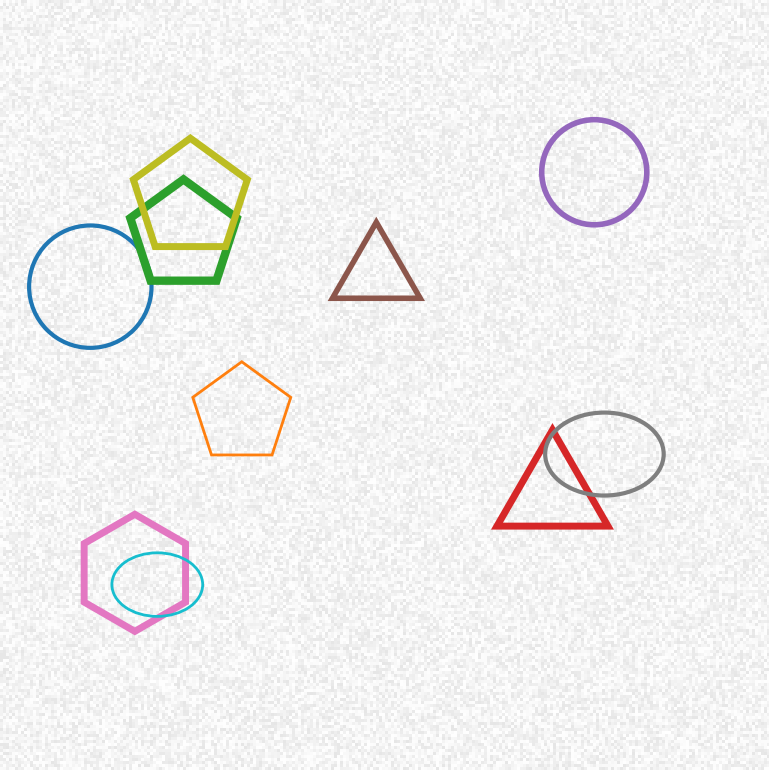[{"shape": "circle", "thickness": 1.5, "radius": 0.4, "center": [0.117, 0.628]}, {"shape": "pentagon", "thickness": 1, "radius": 0.33, "center": [0.314, 0.463]}, {"shape": "pentagon", "thickness": 3, "radius": 0.36, "center": [0.238, 0.694]}, {"shape": "triangle", "thickness": 2.5, "radius": 0.42, "center": [0.718, 0.358]}, {"shape": "circle", "thickness": 2, "radius": 0.34, "center": [0.772, 0.776]}, {"shape": "triangle", "thickness": 2, "radius": 0.33, "center": [0.489, 0.646]}, {"shape": "hexagon", "thickness": 2.5, "radius": 0.38, "center": [0.175, 0.256]}, {"shape": "oval", "thickness": 1.5, "radius": 0.38, "center": [0.785, 0.41]}, {"shape": "pentagon", "thickness": 2.5, "radius": 0.39, "center": [0.247, 0.743]}, {"shape": "oval", "thickness": 1, "radius": 0.29, "center": [0.204, 0.241]}]